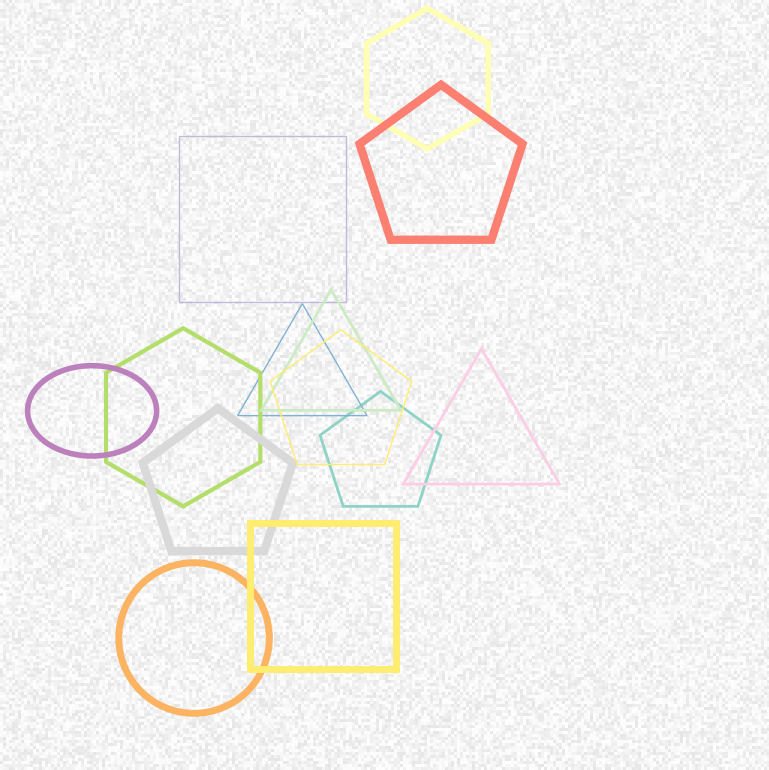[{"shape": "pentagon", "thickness": 1, "radius": 0.41, "center": [0.494, 0.409]}, {"shape": "hexagon", "thickness": 2, "radius": 0.46, "center": [0.555, 0.898]}, {"shape": "square", "thickness": 0.5, "radius": 0.54, "center": [0.341, 0.716]}, {"shape": "pentagon", "thickness": 3, "radius": 0.56, "center": [0.573, 0.779]}, {"shape": "triangle", "thickness": 0.5, "radius": 0.49, "center": [0.393, 0.509]}, {"shape": "circle", "thickness": 2.5, "radius": 0.49, "center": [0.252, 0.171]}, {"shape": "hexagon", "thickness": 1.5, "radius": 0.58, "center": [0.238, 0.458]}, {"shape": "triangle", "thickness": 1, "radius": 0.59, "center": [0.625, 0.43]}, {"shape": "pentagon", "thickness": 3, "radius": 0.51, "center": [0.283, 0.367]}, {"shape": "oval", "thickness": 2, "radius": 0.42, "center": [0.12, 0.466]}, {"shape": "triangle", "thickness": 1, "radius": 0.52, "center": [0.43, 0.519]}, {"shape": "pentagon", "thickness": 0.5, "radius": 0.48, "center": [0.443, 0.475]}, {"shape": "square", "thickness": 2.5, "radius": 0.47, "center": [0.42, 0.226]}]